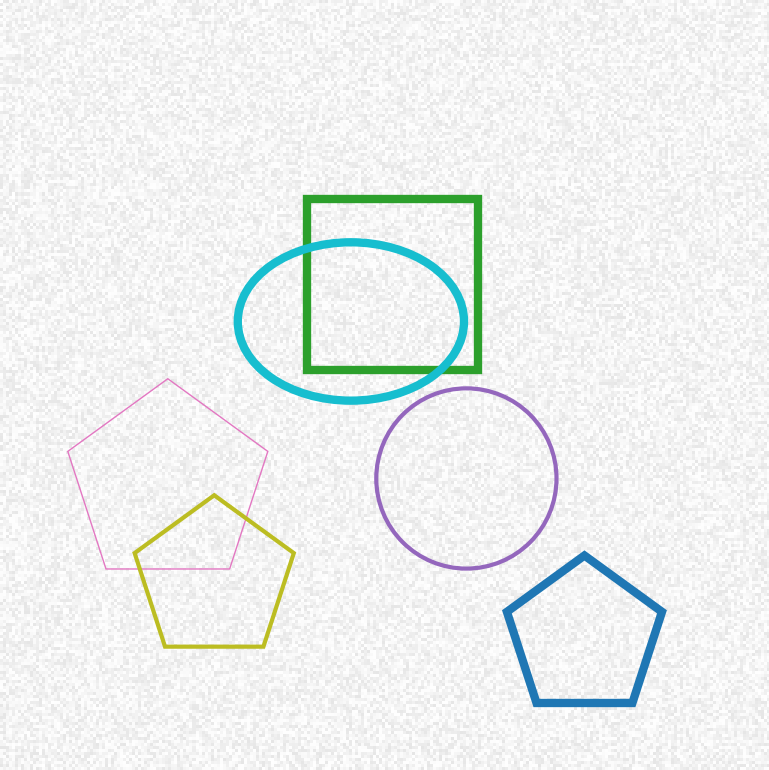[{"shape": "pentagon", "thickness": 3, "radius": 0.53, "center": [0.759, 0.173]}, {"shape": "square", "thickness": 3, "radius": 0.56, "center": [0.51, 0.631]}, {"shape": "circle", "thickness": 1.5, "radius": 0.59, "center": [0.606, 0.379]}, {"shape": "pentagon", "thickness": 0.5, "radius": 0.68, "center": [0.218, 0.372]}, {"shape": "pentagon", "thickness": 1.5, "radius": 0.54, "center": [0.278, 0.248]}, {"shape": "oval", "thickness": 3, "radius": 0.73, "center": [0.456, 0.583]}]